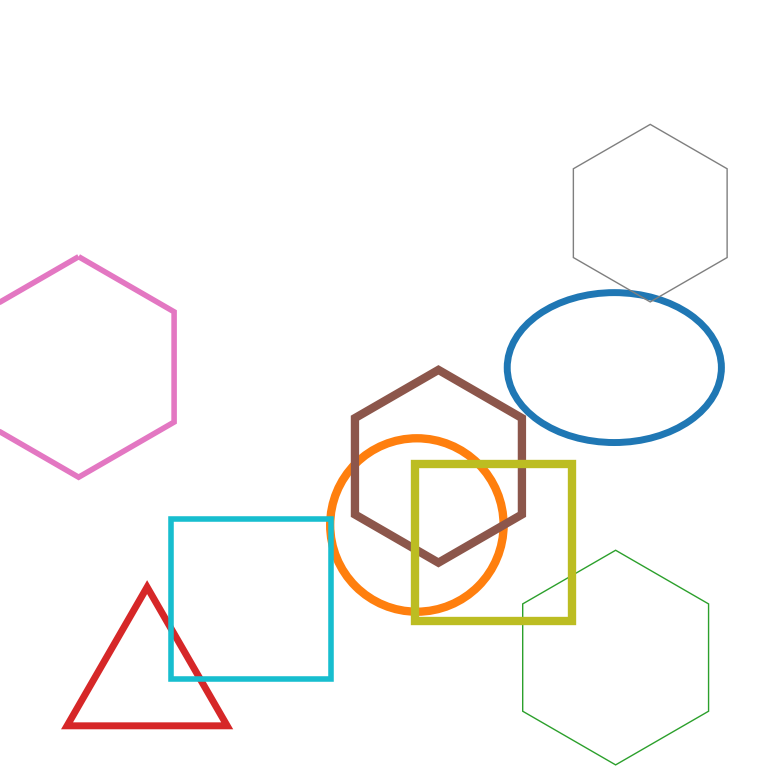[{"shape": "oval", "thickness": 2.5, "radius": 0.7, "center": [0.798, 0.523]}, {"shape": "circle", "thickness": 3, "radius": 0.56, "center": [0.541, 0.318]}, {"shape": "hexagon", "thickness": 0.5, "radius": 0.7, "center": [0.8, 0.146]}, {"shape": "triangle", "thickness": 2.5, "radius": 0.6, "center": [0.191, 0.117]}, {"shape": "hexagon", "thickness": 3, "radius": 0.63, "center": [0.569, 0.394]}, {"shape": "hexagon", "thickness": 2, "radius": 0.72, "center": [0.102, 0.523]}, {"shape": "hexagon", "thickness": 0.5, "radius": 0.58, "center": [0.844, 0.723]}, {"shape": "square", "thickness": 3, "radius": 0.51, "center": [0.641, 0.295]}, {"shape": "square", "thickness": 2, "radius": 0.52, "center": [0.326, 0.222]}]